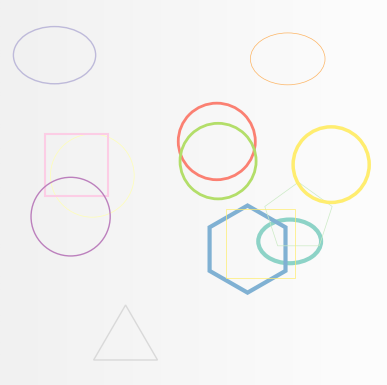[{"shape": "oval", "thickness": 3, "radius": 0.41, "center": [0.748, 0.373]}, {"shape": "circle", "thickness": 0.5, "radius": 0.54, "center": [0.238, 0.544]}, {"shape": "oval", "thickness": 1, "radius": 0.53, "center": [0.141, 0.857]}, {"shape": "circle", "thickness": 2, "radius": 0.5, "center": [0.559, 0.633]}, {"shape": "hexagon", "thickness": 3, "radius": 0.57, "center": [0.639, 0.353]}, {"shape": "oval", "thickness": 0.5, "radius": 0.48, "center": [0.742, 0.847]}, {"shape": "circle", "thickness": 2, "radius": 0.49, "center": [0.563, 0.582]}, {"shape": "square", "thickness": 1.5, "radius": 0.4, "center": [0.197, 0.571]}, {"shape": "triangle", "thickness": 1, "radius": 0.48, "center": [0.324, 0.113]}, {"shape": "circle", "thickness": 1, "radius": 0.51, "center": [0.182, 0.437]}, {"shape": "pentagon", "thickness": 0.5, "radius": 0.46, "center": [0.77, 0.435]}, {"shape": "circle", "thickness": 2.5, "radius": 0.49, "center": [0.855, 0.572]}, {"shape": "square", "thickness": 0.5, "radius": 0.45, "center": [0.672, 0.367]}]